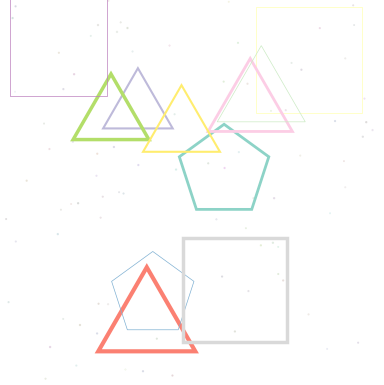[{"shape": "pentagon", "thickness": 2, "radius": 0.61, "center": [0.582, 0.555]}, {"shape": "square", "thickness": 0.5, "radius": 0.69, "center": [0.803, 0.845]}, {"shape": "triangle", "thickness": 1.5, "radius": 0.52, "center": [0.358, 0.719]}, {"shape": "triangle", "thickness": 3, "radius": 0.73, "center": [0.381, 0.16]}, {"shape": "pentagon", "thickness": 0.5, "radius": 0.56, "center": [0.397, 0.234]}, {"shape": "triangle", "thickness": 2.5, "radius": 0.57, "center": [0.288, 0.694]}, {"shape": "triangle", "thickness": 2, "radius": 0.63, "center": [0.65, 0.722]}, {"shape": "square", "thickness": 2.5, "radius": 0.67, "center": [0.61, 0.246]}, {"shape": "square", "thickness": 0.5, "radius": 0.63, "center": [0.152, 0.878]}, {"shape": "triangle", "thickness": 0.5, "radius": 0.66, "center": [0.679, 0.75]}, {"shape": "triangle", "thickness": 1.5, "radius": 0.58, "center": [0.471, 0.663]}]